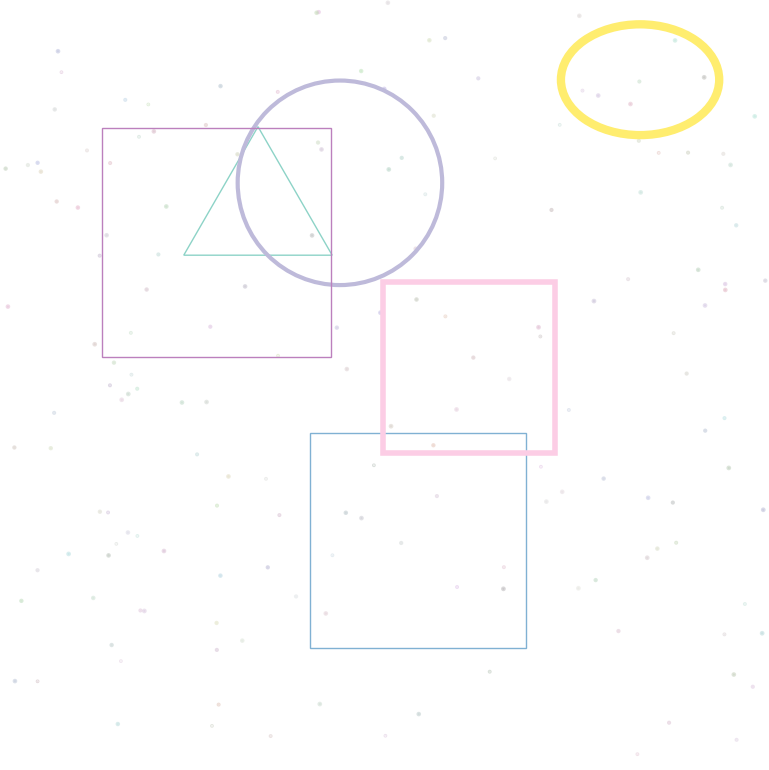[{"shape": "triangle", "thickness": 0.5, "radius": 0.56, "center": [0.335, 0.724]}, {"shape": "circle", "thickness": 1.5, "radius": 0.66, "center": [0.441, 0.763]}, {"shape": "square", "thickness": 0.5, "radius": 0.7, "center": [0.543, 0.298]}, {"shape": "square", "thickness": 2, "radius": 0.56, "center": [0.609, 0.523]}, {"shape": "square", "thickness": 0.5, "radius": 0.74, "center": [0.281, 0.685]}, {"shape": "oval", "thickness": 3, "radius": 0.51, "center": [0.831, 0.896]}]